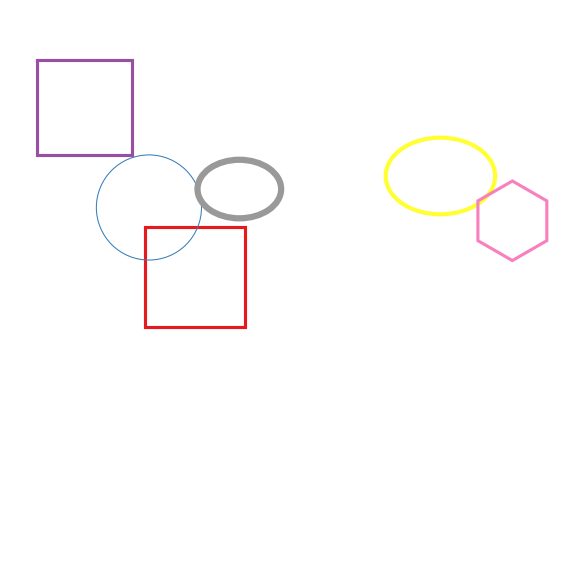[{"shape": "square", "thickness": 1.5, "radius": 0.43, "center": [0.337, 0.52]}, {"shape": "circle", "thickness": 0.5, "radius": 0.46, "center": [0.258, 0.64]}, {"shape": "square", "thickness": 1.5, "radius": 0.41, "center": [0.146, 0.812]}, {"shape": "oval", "thickness": 2, "radius": 0.47, "center": [0.763, 0.694]}, {"shape": "hexagon", "thickness": 1.5, "radius": 0.34, "center": [0.887, 0.617]}, {"shape": "oval", "thickness": 3, "radius": 0.36, "center": [0.414, 0.672]}]